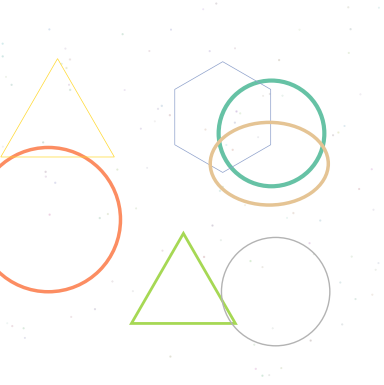[{"shape": "circle", "thickness": 3, "radius": 0.69, "center": [0.705, 0.653]}, {"shape": "circle", "thickness": 2.5, "radius": 0.94, "center": [0.126, 0.43]}, {"shape": "hexagon", "thickness": 0.5, "radius": 0.72, "center": [0.579, 0.696]}, {"shape": "triangle", "thickness": 2, "radius": 0.78, "center": [0.476, 0.238]}, {"shape": "triangle", "thickness": 0.5, "radius": 0.85, "center": [0.15, 0.677]}, {"shape": "oval", "thickness": 2.5, "radius": 0.77, "center": [0.699, 0.575]}, {"shape": "circle", "thickness": 1, "radius": 0.7, "center": [0.716, 0.243]}]